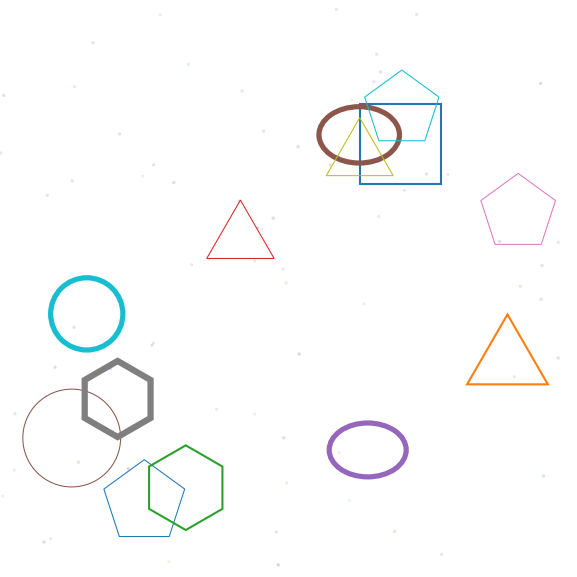[{"shape": "pentagon", "thickness": 0.5, "radius": 0.37, "center": [0.25, 0.13]}, {"shape": "square", "thickness": 1, "radius": 0.35, "center": [0.694, 0.749]}, {"shape": "triangle", "thickness": 1, "radius": 0.4, "center": [0.879, 0.374]}, {"shape": "hexagon", "thickness": 1, "radius": 0.37, "center": [0.322, 0.155]}, {"shape": "triangle", "thickness": 0.5, "radius": 0.34, "center": [0.416, 0.585]}, {"shape": "oval", "thickness": 2.5, "radius": 0.33, "center": [0.637, 0.22]}, {"shape": "circle", "thickness": 0.5, "radius": 0.42, "center": [0.124, 0.241]}, {"shape": "oval", "thickness": 2.5, "radius": 0.35, "center": [0.622, 0.766]}, {"shape": "pentagon", "thickness": 0.5, "radius": 0.34, "center": [0.897, 0.631]}, {"shape": "hexagon", "thickness": 3, "radius": 0.33, "center": [0.204, 0.308]}, {"shape": "triangle", "thickness": 0.5, "radius": 0.33, "center": [0.623, 0.728]}, {"shape": "pentagon", "thickness": 0.5, "radius": 0.34, "center": [0.696, 0.81]}, {"shape": "circle", "thickness": 2.5, "radius": 0.31, "center": [0.15, 0.456]}]